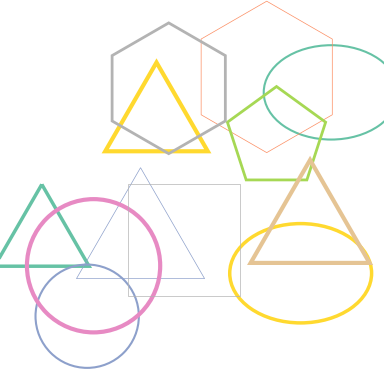[{"shape": "oval", "thickness": 1.5, "radius": 0.88, "center": [0.86, 0.76]}, {"shape": "triangle", "thickness": 2.5, "radius": 0.71, "center": [0.109, 0.379]}, {"shape": "hexagon", "thickness": 0.5, "radius": 0.98, "center": [0.693, 0.8]}, {"shape": "circle", "thickness": 1.5, "radius": 0.67, "center": [0.226, 0.179]}, {"shape": "triangle", "thickness": 0.5, "radius": 0.96, "center": [0.365, 0.372]}, {"shape": "circle", "thickness": 3, "radius": 0.87, "center": [0.243, 0.31]}, {"shape": "pentagon", "thickness": 2, "radius": 0.67, "center": [0.718, 0.641]}, {"shape": "oval", "thickness": 2.5, "radius": 0.92, "center": [0.781, 0.29]}, {"shape": "triangle", "thickness": 3, "radius": 0.77, "center": [0.407, 0.684]}, {"shape": "triangle", "thickness": 3, "radius": 0.89, "center": [0.805, 0.406]}, {"shape": "square", "thickness": 0.5, "radius": 0.73, "center": [0.477, 0.377]}, {"shape": "hexagon", "thickness": 2, "radius": 0.85, "center": [0.438, 0.771]}]